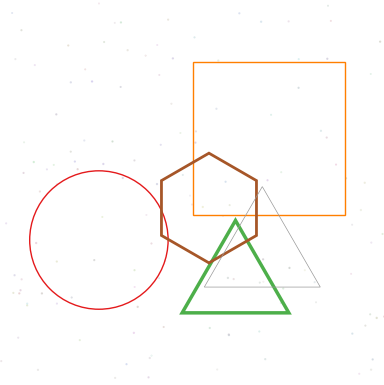[{"shape": "circle", "thickness": 1, "radius": 0.9, "center": [0.257, 0.377]}, {"shape": "triangle", "thickness": 2.5, "radius": 0.8, "center": [0.612, 0.267]}, {"shape": "square", "thickness": 1, "radius": 0.99, "center": [0.699, 0.641]}, {"shape": "hexagon", "thickness": 2, "radius": 0.71, "center": [0.543, 0.46]}, {"shape": "triangle", "thickness": 0.5, "radius": 0.87, "center": [0.681, 0.341]}]